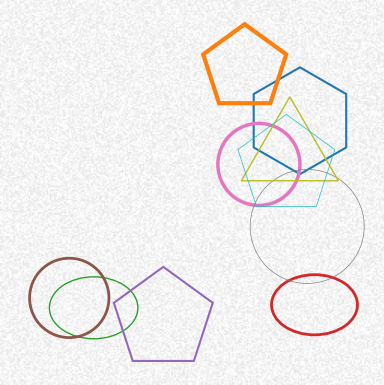[{"shape": "hexagon", "thickness": 1.5, "radius": 0.69, "center": [0.779, 0.686]}, {"shape": "pentagon", "thickness": 3, "radius": 0.57, "center": [0.636, 0.824]}, {"shape": "oval", "thickness": 1, "radius": 0.57, "center": [0.243, 0.201]}, {"shape": "oval", "thickness": 2, "radius": 0.56, "center": [0.817, 0.208]}, {"shape": "pentagon", "thickness": 1.5, "radius": 0.68, "center": [0.424, 0.172]}, {"shape": "circle", "thickness": 2, "radius": 0.52, "center": [0.18, 0.226]}, {"shape": "circle", "thickness": 2.5, "radius": 0.53, "center": [0.672, 0.573]}, {"shape": "circle", "thickness": 0.5, "radius": 0.74, "center": [0.798, 0.412]}, {"shape": "triangle", "thickness": 1, "radius": 0.73, "center": [0.753, 0.603]}, {"shape": "pentagon", "thickness": 0.5, "radius": 0.66, "center": [0.744, 0.571]}]